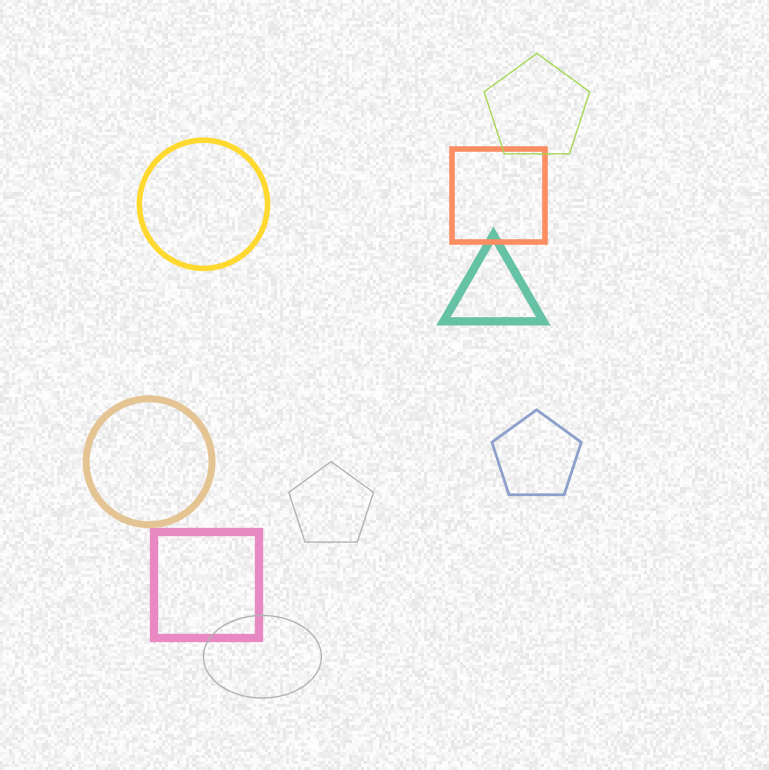[{"shape": "triangle", "thickness": 3, "radius": 0.37, "center": [0.641, 0.62]}, {"shape": "square", "thickness": 2, "radius": 0.3, "center": [0.647, 0.747]}, {"shape": "pentagon", "thickness": 1, "radius": 0.3, "center": [0.697, 0.407]}, {"shape": "square", "thickness": 3, "radius": 0.34, "center": [0.268, 0.24]}, {"shape": "pentagon", "thickness": 0.5, "radius": 0.36, "center": [0.697, 0.859]}, {"shape": "circle", "thickness": 2, "radius": 0.42, "center": [0.264, 0.735]}, {"shape": "circle", "thickness": 2.5, "radius": 0.41, "center": [0.194, 0.4]}, {"shape": "oval", "thickness": 0.5, "radius": 0.38, "center": [0.341, 0.147]}, {"shape": "pentagon", "thickness": 0.5, "radius": 0.29, "center": [0.43, 0.343]}]